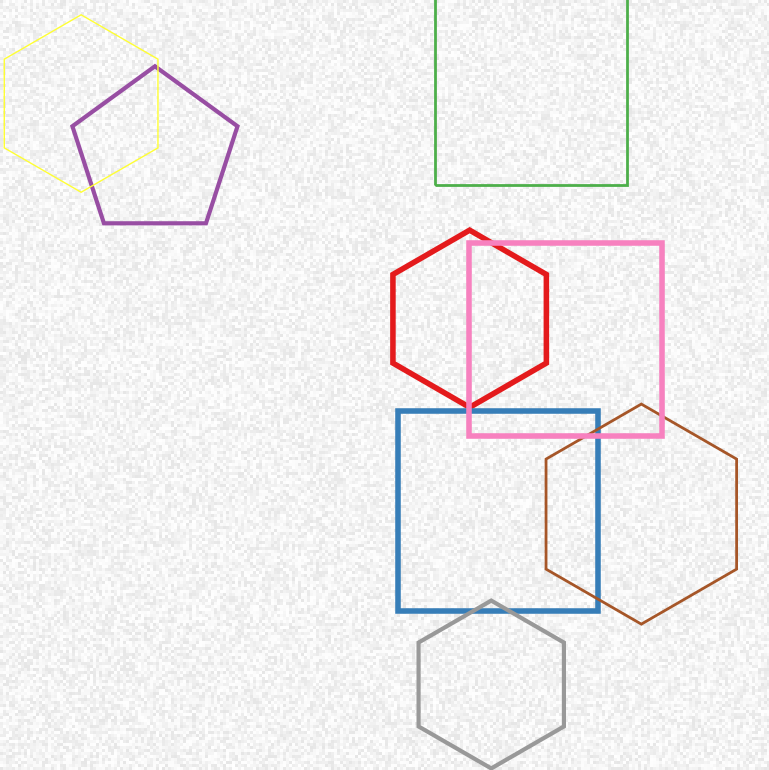[{"shape": "hexagon", "thickness": 2, "radius": 0.58, "center": [0.61, 0.586]}, {"shape": "square", "thickness": 2, "radius": 0.65, "center": [0.647, 0.336]}, {"shape": "square", "thickness": 1, "radius": 0.62, "center": [0.69, 0.884]}, {"shape": "pentagon", "thickness": 1.5, "radius": 0.56, "center": [0.201, 0.801]}, {"shape": "hexagon", "thickness": 0.5, "radius": 0.58, "center": [0.105, 0.866]}, {"shape": "hexagon", "thickness": 1, "radius": 0.71, "center": [0.833, 0.332]}, {"shape": "square", "thickness": 2, "radius": 0.63, "center": [0.734, 0.559]}, {"shape": "hexagon", "thickness": 1.5, "radius": 0.54, "center": [0.638, 0.111]}]